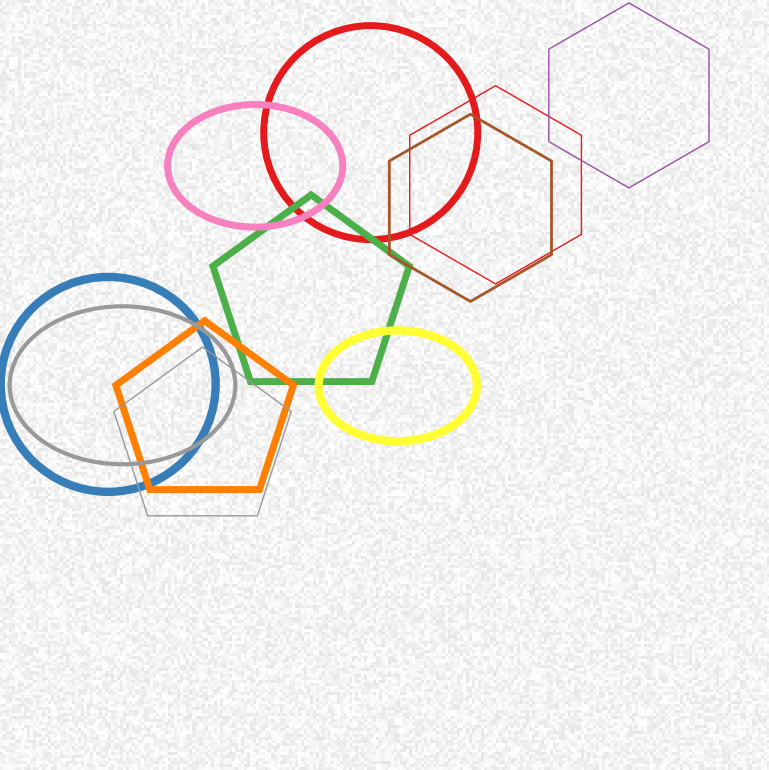[{"shape": "hexagon", "thickness": 0.5, "radius": 0.64, "center": [0.644, 0.76]}, {"shape": "circle", "thickness": 2.5, "radius": 0.69, "center": [0.481, 0.828]}, {"shape": "circle", "thickness": 3, "radius": 0.7, "center": [0.141, 0.501]}, {"shape": "pentagon", "thickness": 2.5, "radius": 0.67, "center": [0.404, 0.613]}, {"shape": "hexagon", "thickness": 0.5, "radius": 0.6, "center": [0.817, 0.876]}, {"shape": "pentagon", "thickness": 2.5, "radius": 0.61, "center": [0.266, 0.462]}, {"shape": "oval", "thickness": 3, "radius": 0.51, "center": [0.517, 0.499]}, {"shape": "hexagon", "thickness": 1, "radius": 0.61, "center": [0.611, 0.73]}, {"shape": "oval", "thickness": 2.5, "radius": 0.57, "center": [0.331, 0.785]}, {"shape": "pentagon", "thickness": 0.5, "radius": 0.61, "center": [0.263, 0.428]}, {"shape": "oval", "thickness": 1.5, "radius": 0.73, "center": [0.159, 0.5]}]